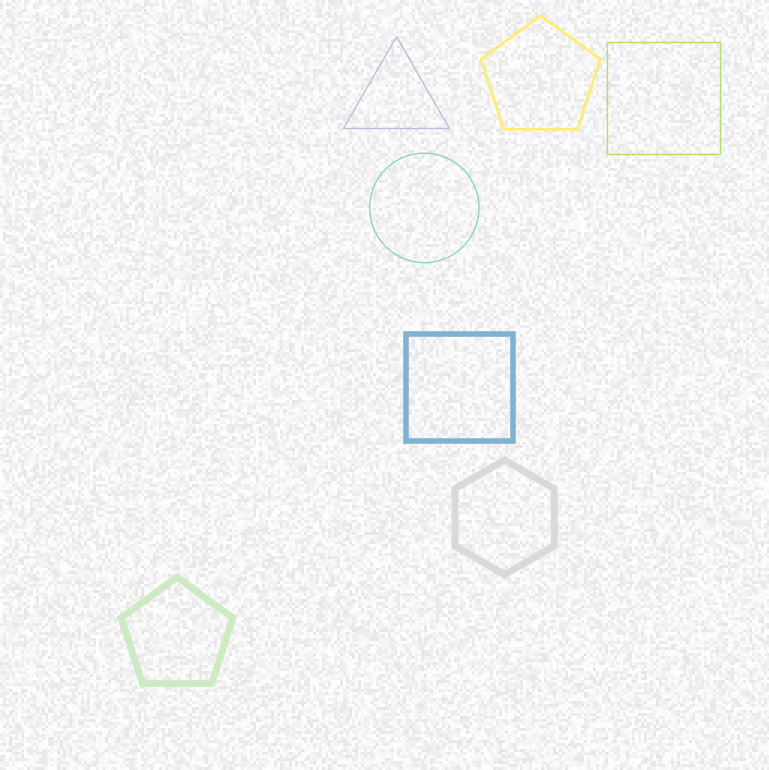[{"shape": "circle", "thickness": 0.5, "radius": 0.36, "center": [0.551, 0.73]}, {"shape": "triangle", "thickness": 0.5, "radius": 0.4, "center": [0.515, 0.873]}, {"shape": "square", "thickness": 2, "radius": 0.35, "center": [0.596, 0.497]}, {"shape": "square", "thickness": 0.5, "radius": 0.37, "center": [0.861, 0.873]}, {"shape": "hexagon", "thickness": 2.5, "radius": 0.37, "center": [0.655, 0.328]}, {"shape": "pentagon", "thickness": 2.5, "radius": 0.38, "center": [0.23, 0.174]}, {"shape": "pentagon", "thickness": 1, "radius": 0.41, "center": [0.702, 0.898]}]